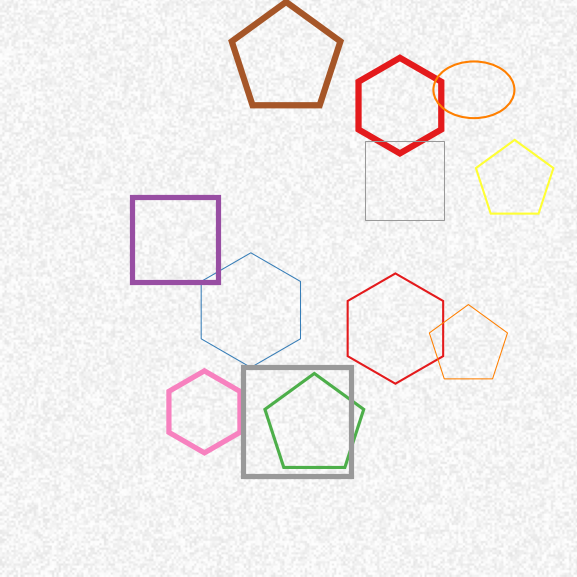[{"shape": "hexagon", "thickness": 3, "radius": 0.41, "center": [0.692, 0.816]}, {"shape": "hexagon", "thickness": 1, "radius": 0.48, "center": [0.685, 0.43]}, {"shape": "hexagon", "thickness": 0.5, "radius": 0.5, "center": [0.434, 0.462]}, {"shape": "pentagon", "thickness": 1.5, "radius": 0.45, "center": [0.544, 0.262]}, {"shape": "square", "thickness": 2.5, "radius": 0.37, "center": [0.303, 0.584]}, {"shape": "oval", "thickness": 1, "radius": 0.35, "center": [0.821, 0.844]}, {"shape": "pentagon", "thickness": 0.5, "radius": 0.36, "center": [0.811, 0.401]}, {"shape": "pentagon", "thickness": 1, "radius": 0.35, "center": [0.891, 0.686]}, {"shape": "pentagon", "thickness": 3, "radius": 0.49, "center": [0.495, 0.897]}, {"shape": "hexagon", "thickness": 2.5, "radius": 0.35, "center": [0.354, 0.286]}, {"shape": "square", "thickness": 0.5, "radius": 0.35, "center": [0.7, 0.687]}, {"shape": "square", "thickness": 2.5, "radius": 0.47, "center": [0.514, 0.269]}]